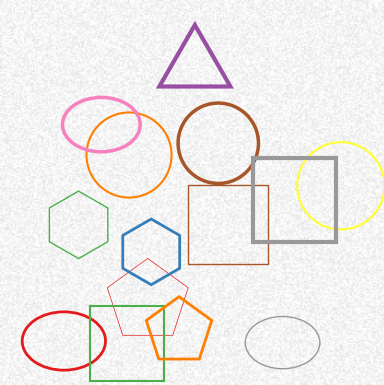[{"shape": "oval", "thickness": 2, "radius": 0.54, "center": [0.166, 0.114]}, {"shape": "pentagon", "thickness": 0.5, "radius": 0.55, "center": [0.384, 0.218]}, {"shape": "hexagon", "thickness": 2, "radius": 0.43, "center": [0.393, 0.346]}, {"shape": "hexagon", "thickness": 1, "radius": 0.44, "center": [0.204, 0.416]}, {"shape": "square", "thickness": 1.5, "radius": 0.48, "center": [0.329, 0.108]}, {"shape": "triangle", "thickness": 3, "radius": 0.53, "center": [0.506, 0.829]}, {"shape": "circle", "thickness": 1.5, "radius": 0.55, "center": [0.335, 0.597]}, {"shape": "pentagon", "thickness": 2, "radius": 0.45, "center": [0.465, 0.14]}, {"shape": "circle", "thickness": 1.5, "radius": 0.57, "center": [0.886, 0.517]}, {"shape": "square", "thickness": 1, "radius": 0.52, "center": [0.592, 0.417]}, {"shape": "circle", "thickness": 2.5, "radius": 0.52, "center": [0.567, 0.628]}, {"shape": "oval", "thickness": 2.5, "radius": 0.5, "center": [0.263, 0.676]}, {"shape": "oval", "thickness": 1, "radius": 0.48, "center": [0.734, 0.11]}, {"shape": "square", "thickness": 3, "radius": 0.54, "center": [0.765, 0.481]}]